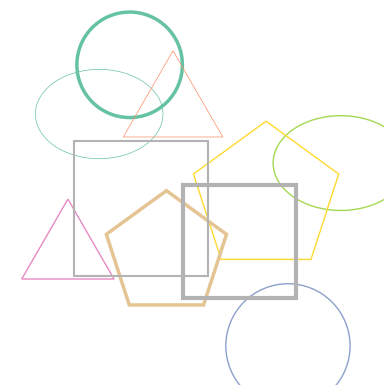[{"shape": "oval", "thickness": 0.5, "radius": 0.83, "center": [0.258, 0.704]}, {"shape": "circle", "thickness": 2.5, "radius": 0.68, "center": [0.337, 0.832]}, {"shape": "triangle", "thickness": 0.5, "radius": 0.75, "center": [0.449, 0.719]}, {"shape": "circle", "thickness": 1, "radius": 0.81, "center": [0.748, 0.102]}, {"shape": "triangle", "thickness": 1, "radius": 0.69, "center": [0.176, 0.344]}, {"shape": "oval", "thickness": 1, "radius": 0.88, "center": [0.885, 0.576]}, {"shape": "pentagon", "thickness": 1, "radius": 0.99, "center": [0.691, 0.487]}, {"shape": "pentagon", "thickness": 2.5, "radius": 0.82, "center": [0.432, 0.341]}, {"shape": "square", "thickness": 1.5, "radius": 0.87, "center": [0.366, 0.459]}, {"shape": "square", "thickness": 3, "radius": 0.74, "center": [0.622, 0.373]}]